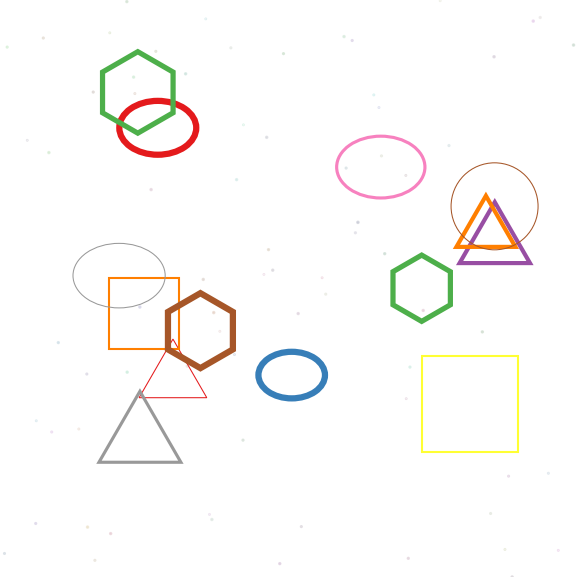[{"shape": "oval", "thickness": 3, "radius": 0.33, "center": [0.273, 0.778]}, {"shape": "triangle", "thickness": 0.5, "radius": 0.34, "center": [0.299, 0.344]}, {"shape": "oval", "thickness": 3, "radius": 0.29, "center": [0.505, 0.35]}, {"shape": "hexagon", "thickness": 2.5, "radius": 0.29, "center": [0.73, 0.5]}, {"shape": "hexagon", "thickness": 2.5, "radius": 0.35, "center": [0.239, 0.839]}, {"shape": "triangle", "thickness": 2, "radius": 0.35, "center": [0.857, 0.579]}, {"shape": "square", "thickness": 1, "radius": 0.3, "center": [0.249, 0.456]}, {"shape": "triangle", "thickness": 2, "radius": 0.29, "center": [0.841, 0.601]}, {"shape": "square", "thickness": 1, "radius": 0.41, "center": [0.814, 0.3]}, {"shape": "hexagon", "thickness": 3, "radius": 0.32, "center": [0.347, 0.427]}, {"shape": "circle", "thickness": 0.5, "radius": 0.38, "center": [0.856, 0.642]}, {"shape": "oval", "thickness": 1.5, "radius": 0.38, "center": [0.659, 0.71]}, {"shape": "oval", "thickness": 0.5, "radius": 0.4, "center": [0.206, 0.522]}, {"shape": "triangle", "thickness": 1.5, "radius": 0.41, "center": [0.242, 0.24]}]